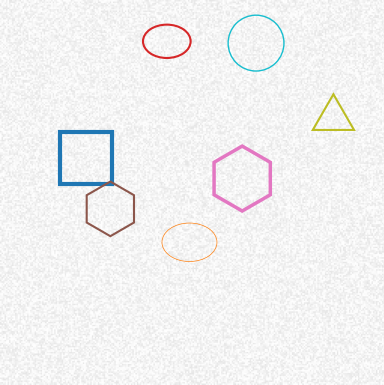[{"shape": "square", "thickness": 3, "radius": 0.34, "center": [0.222, 0.589]}, {"shape": "oval", "thickness": 0.5, "radius": 0.36, "center": [0.492, 0.371]}, {"shape": "oval", "thickness": 1.5, "radius": 0.31, "center": [0.433, 0.893]}, {"shape": "hexagon", "thickness": 1.5, "radius": 0.35, "center": [0.287, 0.457]}, {"shape": "hexagon", "thickness": 2.5, "radius": 0.42, "center": [0.629, 0.536]}, {"shape": "triangle", "thickness": 1.5, "radius": 0.31, "center": [0.866, 0.693]}, {"shape": "circle", "thickness": 1, "radius": 0.36, "center": [0.665, 0.888]}]